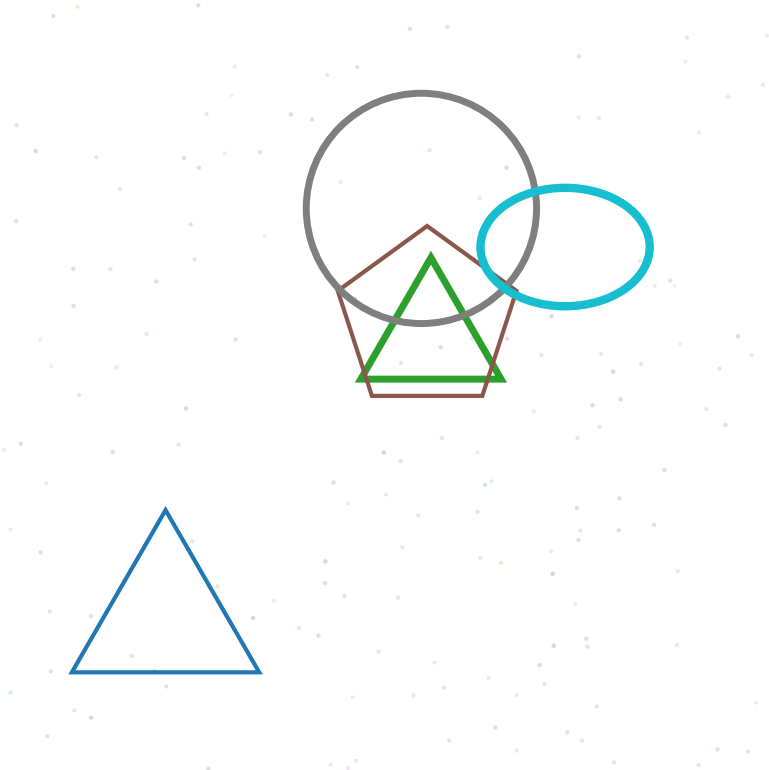[{"shape": "triangle", "thickness": 1.5, "radius": 0.7, "center": [0.215, 0.197]}, {"shape": "triangle", "thickness": 2.5, "radius": 0.53, "center": [0.56, 0.56]}, {"shape": "pentagon", "thickness": 1.5, "radius": 0.61, "center": [0.555, 0.585]}, {"shape": "circle", "thickness": 2.5, "radius": 0.75, "center": [0.547, 0.729]}, {"shape": "oval", "thickness": 3, "radius": 0.55, "center": [0.734, 0.679]}]